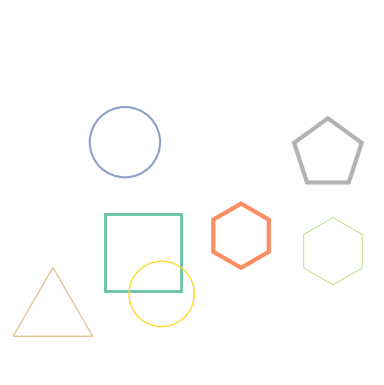[{"shape": "square", "thickness": 2, "radius": 0.5, "center": [0.372, 0.344]}, {"shape": "hexagon", "thickness": 3, "radius": 0.42, "center": [0.626, 0.388]}, {"shape": "circle", "thickness": 1.5, "radius": 0.46, "center": [0.324, 0.631]}, {"shape": "hexagon", "thickness": 0.5, "radius": 0.44, "center": [0.865, 0.348]}, {"shape": "circle", "thickness": 1, "radius": 0.42, "center": [0.42, 0.237]}, {"shape": "triangle", "thickness": 1, "radius": 0.6, "center": [0.137, 0.186]}, {"shape": "pentagon", "thickness": 3, "radius": 0.46, "center": [0.852, 0.601]}]